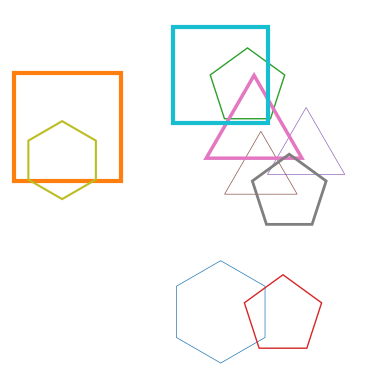[{"shape": "hexagon", "thickness": 0.5, "radius": 0.66, "center": [0.573, 0.19]}, {"shape": "square", "thickness": 3, "radius": 0.7, "center": [0.175, 0.671]}, {"shape": "pentagon", "thickness": 1, "radius": 0.51, "center": [0.643, 0.774]}, {"shape": "pentagon", "thickness": 1, "radius": 0.53, "center": [0.735, 0.181]}, {"shape": "triangle", "thickness": 0.5, "radius": 0.58, "center": [0.795, 0.605]}, {"shape": "triangle", "thickness": 0.5, "radius": 0.54, "center": [0.678, 0.55]}, {"shape": "triangle", "thickness": 2.5, "radius": 0.72, "center": [0.66, 0.661]}, {"shape": "pentagon", "thickness": 2, "radius": 0.5, "center": [0.751, 0.499]}, {"shape": "hexagon", "thickness": 1.5, "radius": 0.51, "center": [0.161, 0.584]}, {"shape": "square", "thickness": 3, "radius": 0.62, "center": [0.572, 0.805]}]